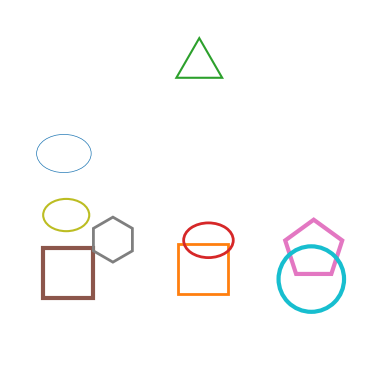[{"shape": "oval", "thickness": 0.5, "radius": 0.35, "center": [0.166, 0.601]}, {"shape": "square", "thickness": 2, "radius": 0.32, "center": [0.527, 0.301]}, {"shape": "triangle", "thickness": 1.5, "radius": 0.34, "center": [0.518, 0.832]}, {"shape": "oval", "thickness": 2, "radius": 0.32, "center": [0.541, 0.376]}, {"shape": "square", "thickness": 3, "radius": 0.33, "center": [0.177, 0.291]}, {"shape": "pentagon", "thickness": 3, "radius": 0.39, "center": [0.815, 0.351]}, {"shape": "hexagon", "thickness": 2, "radius": 0.29, "center": [0.293, 0.378]}, {"shape": "oval", "thickness": 1.5, "radius": 0.3, "center": [0.172, 0.441]}, {"shape": "circle", "thickness": 3, "radius": 0.43, "center": [0.809, 0.275]}]